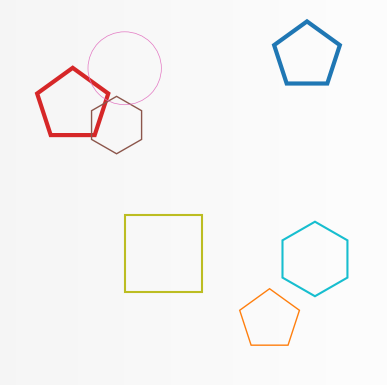[{"shape": "pentagon", "thickness": 3, "radius": 0.45, "center": [0.792, 0.855]}, {"shape": "pentagon", "thickness": 1, "radius": 0.41, "center": [0.696, 0.169]}, {"shape": "pentagon", "thickness": 3, "radius": 0.48, "center": [0.188, 0.727]}, {"shape": "hexagon", "thickness": 1, "radius": 0.37, "center": [0.301, 0.675]}, {"shape": "circle", "thickness": 0.5, "radius": 0.47, "center": [0.322, 0.823]}, {"shape": "square", "thickness": 1.5, "radius": 0.5, "center": [0.422, 0.342]}, {"shape": "hexagon", "thickness": 1.5, "radius": 0.48, "center": [0.813, 0.327]}]